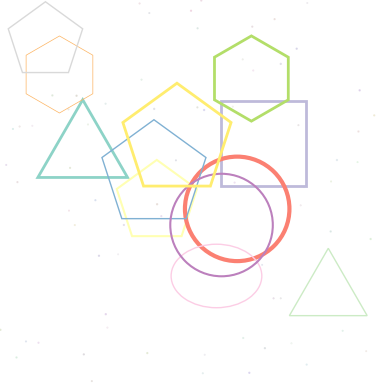[{"shape": "triangle", "thickness": 2, "radius": 0.67, "center": [0.215, 0.606]}, {"shape": "pentagon", "thickness": 1.5, "radius": 0.55, "center": [0.407, 0.475]}, {"shape": "square", "thickness": 2, "radius": 0.55, "center": [0.684, 0.628]}, {"shape": "circle", "thickness": 3, "radius": 0.68, "center": [0.616, 0.457]}, {"shape": "pentagon", "thickness": 1, "radius": 0.71, "center": [0.4, 0.547]}, {"shape": "hexagon", "thickness": 0.5, "radius": 0.5, "center": [0.154, 0.807]}, {"shape": "hexagon", "thickness": 2, "radius": 0.55, "center": [0.653, 0.796]}, {"shape": "oval", "thickness": 1, "radius": 0.59, "center": [0.562, 0.283]}, {"shape": "pentagon", "thickness": 1, "radius": 0.51, "center": [0.118, 0.894]}, {"shape": "circle", "thickness": 1.5, "radius": 0.67, "center": [0.575, 0.416]}, {"shape": "triangle", "thickness": 1, "radius": 0.58, "center": [0.853, 0.238]}, {"shape": "pentagon", "thickness": 2, "radius": 0.74, "center": [0.46, 0.636]}]